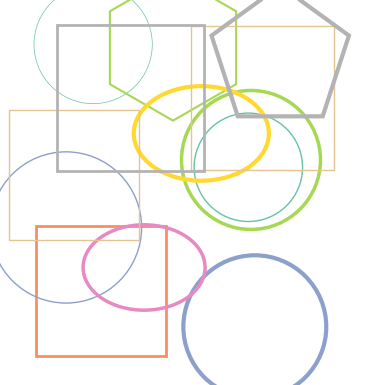[{"shape": "circle", "thickness": 1, "radius": 0.7, "center": [0.645, 0.566]}, {"shape": "circle", "thickness": 0.5, "radius": 0.77, "center": [0.242, 0.884]}, {"shape": "square", "thickness": 2, "radius": 0.84, "center": [0.261, 0.245]}, {"shape": "circle", "thickness": 3, "radius": 0.93, "center": [0.662, 0.151]}, {"shape": "circle", "thickness": 1, "radius": 0.98, "center": [0.171, 0.409]}, {"shape": "oval", "thickness": 2.5, "radius": 0.79, "center": [0.374, 0.305]}, {"shape": "hexagon", "thickness": 1.5, "radius": 0.95, "center": [0.449, 0.876]}, {"shape": "circle", "thickness": 2.5, "radius": 0.9, "center": [0.652, 0.585]}, {"shape": "oval", "thickness": 3, "radius": 0.88, "center": [0.523, 0.653]}, {"shape": "square", "thickness": 1, "radius": 0.93, "center": [0.681, 0.745]}, {"shape": "square", "thickness": 1, "radius": 0.84, "center": [0.192, 0.546]}, {"shape": "square", "thickness": 2, "radius": 0.95, "center": [0.338, 0.745]}, {"shape": "pentagon", "thickness": 3, "radius": 0.94, "center": [0.728, 0.85]}]